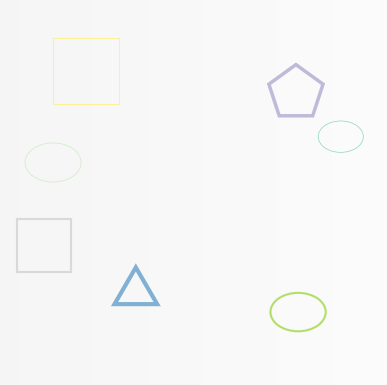[{"shape": "oval", "thickness": 0.5, "radius": 0.29, "center": [0.879, 0.645]}, {"shape": "pentagon", "thickness": 2.5, "radius": 0.37, "center": [0.764, 0.759]}, {"shape": "triangle", "thickness": 3, "radius": 0.32, "center": [0.351, 0.242]}, {"shape": "oval", "thickness": 1.5, "radius": 0.36, "center": [0.769, 0.189]}, {"shape": "square", "thickness": 1.5, "radius": 0.34, "center": [0.114, 0.362]}, {"shape": "oval", "thickness": 0.5, "radius": 0.36, "center": [0.137, 0.578]}, {"shape": "square", "thickness": 0.5, "radius": 0.43, "center": [0.221, 0.815]}]